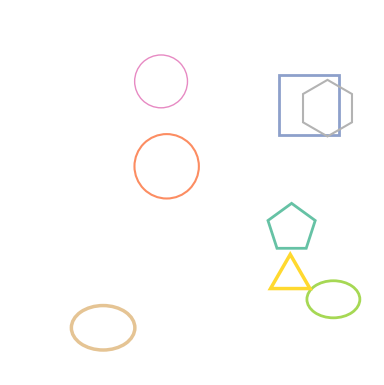[{"shape": "pentagon", "thickness": 2, "radius": 0.32, "center": [0.757, 0.407]}, {"shape": "circle", "thickness": 1.5, "radius": 0.42, "center": [0.433, 0.568]}, {"shape": "square", "thickness": 2, "radius": 0.39, "center": [0.802, 0.728]}, {"shape": "circle", "thickness": 1, "radius": 0.34, "center": [0.418, 0.789]}, {"shape": "oval", "thickness": 2, "radius": 0.34, "center": [0.866, 0.223]}, {"shape": "triangle", "thickness": 2.5, "radius": 0.3, "center": [0.754, 0.28]}, {"shape": "oval", "thickness": 2.5, "radius": 0.41, "center": [0.268, 0.149]}, {"shape": "hexagon", "thickness": 1.5, "radius": 0.37, "center": [0.851, 0.719]}]